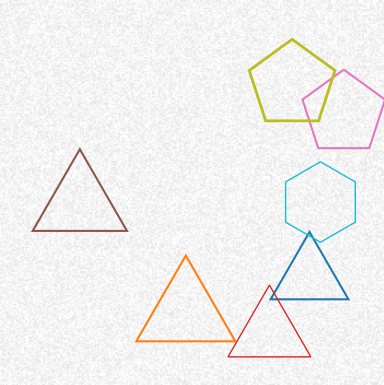[{"shape": "triangle", "thickness": 1.5, "radius": 0.58, "center": [0.804, 0.281]}, {"shape": "triangle", "thickness": 1.5, "radius": 0.74, "center": [0.483, 0.188]}, {"shape": "triangle", "thickness": 1, "radius": 0.62, "center": [0.7, 0.135]}, {"shape": "triangle", "thickness": 1.5, "radius": 0.71, "center": [0.207, 0.471]}, {"shape": "pentagon", "thickness": 1.5, "radius": 0.56, "center": [0.893, 0.706]}, {"shape": "pentagon", "thickness": 2, "radius": 0.59, "center": [0.759, 0.781]}, {"shape": "hexagon", "thickness": 1, "radius": 0.52, "center": [0.832, 0.475]}]